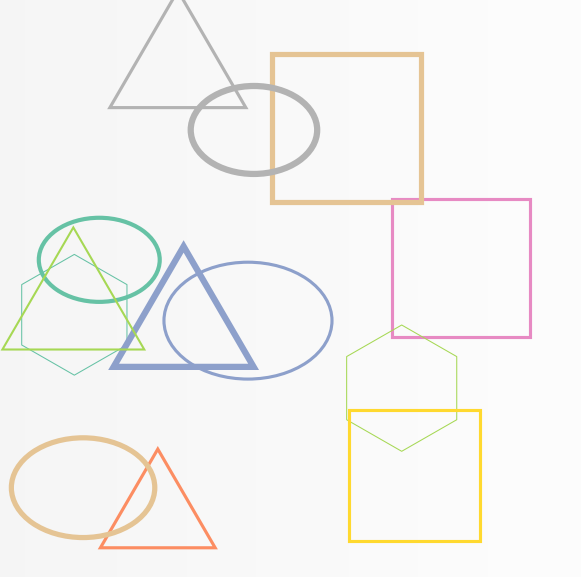[{"shape": "oval", "thickness": 2, "radius": 0.52, "center": [0.171, 0.549]}, {"shape": "hexagon", "thickness": 0.5, "radius": 0.52, "center": [0.128, 0.454]}, {"shape": "triangle", "thickness": 1.5, "radius": 0.57, "center": [0.271, 0.108]}, {"shape": "triangle", "thickness": 3, "radius": 0.7, "center": [0.316, 0.433]}, {"shape": "oval", "thickness": 1.5, "radius": 0.72, "center": [0.427, 0.444]}, {"shape": "square", "thickness": 1.5, "radius": 0.6, "center": [0.793, 0.535]}, {"shape": "hexagon", "thickness": 0.5, "radius": 0.55, "center": [0.691, 0.327]}, {"shape": "triangle", "thickness": 1, "radius": 0.7, "center": [0.126, 0.464]}, {"shape": "square", "thickness": 1.5, "radius": 0.56, "center": [0.713, 0.176]}, {"shape": "square", "thickness": 2.5, "radius": 0.64, "center": [0.596, 0.777]}, {"shape": "oval", "thickness": 2.5, "radius": 0.62, "center": [0.143, 0.155]}, {"shape": "triangle", "thickness": 1.5, "radius": 0.68, "center": [0.306, 0.88]}, {"shape": "oval", "thickness": 3, "radius": 0.54, "center": [0.437, 0.774]}]